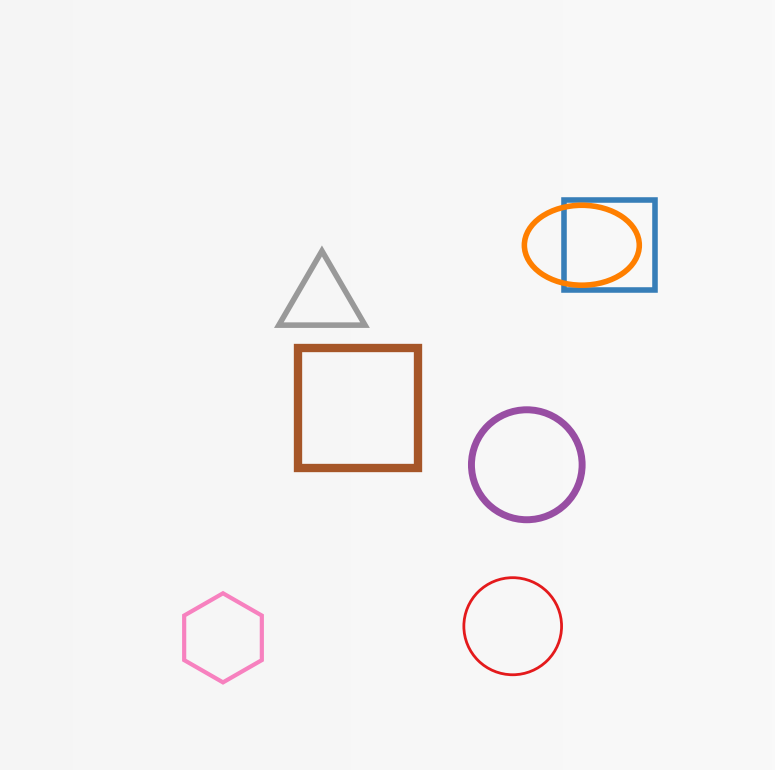[{"shape": "circle", "thickness": 1, "radius": 0.32, "center": [0.662, 0.187]}, {"shape": "square", "thickness": 2, "radius": 0.29, "center": [0.786, 0.682]}, {"shape": "circle", "thickness": 2.5, "radius": 0.36, "center": [0.68, 0.396]}, {"shape": "oval", "thickness": 2, "radius": 0.37, "center": [0.751, 0.682]}, {"shape": "square", "thickness": 3, "radius": 0.39, "center": [0.462, 0.47]}, {"shape": "hexagon", "thickness": 1.5, "radius": 0.29, "center": [0.288, 0.172]}, {"shape": "triangle", "thickness": 2, "radius": 0.32, "center": [0.415, 0.61]}]